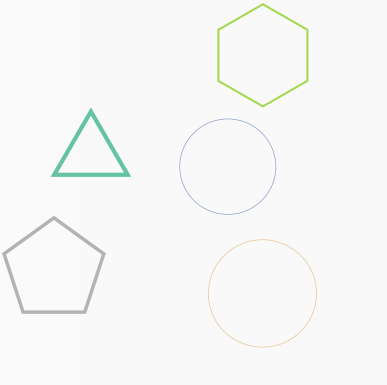[{"shape": "triangle", "thickness": 3, "radius": 0.55, "center": [0.235, 0.601]}, {"shape": "circle", "thickness": 0.5, "radius": 0.62, "center": [0.588, 0.567]}, {"shape": "hexagon", "thickness": 1.5, "radius": 0.66, "center": [0.678, 0.856]}, {"shape": "circle", "thickness": 0.5, "radius": 0.7, "center": [0.677, 0.238]}, {"shape": "pentagon", "thickness": 2.5, "radius": 0.68, "center": [0.139, 0.299]}]